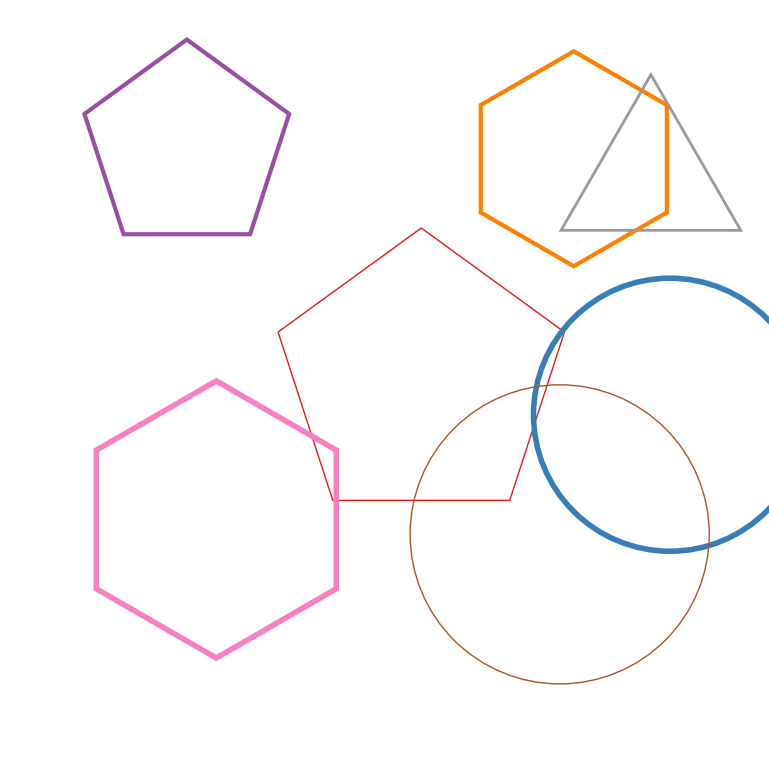[{"shape": "pentagon", "thickness": 0.5, "radius": 0.98, "center": [0.547, 0.508]}, {"shape": "circle", "thickness": 2, "radius": 0.89, "center": [0.87, 0.461]}, {"shape": "pentagon", "thickness": 1.5, "radius": 0.7, "center": [0.243, 0.809]}, {"shape": "hexagon", "thickness": 1.5, "radius": 0.7, "center": [0.745, 0.794]}, {"shape": "circle", "thickness": 0.5, "radius": 0.97, "center": [0.727, 0.306]}, {"shape": "hexagon", "thickness": 2, "radius": 0.9, "center": [0.281, 0.325]}, {"shape": "triangle", "thickness": 1, "radius": 0.67, "center": [0.845, 0.768]}]